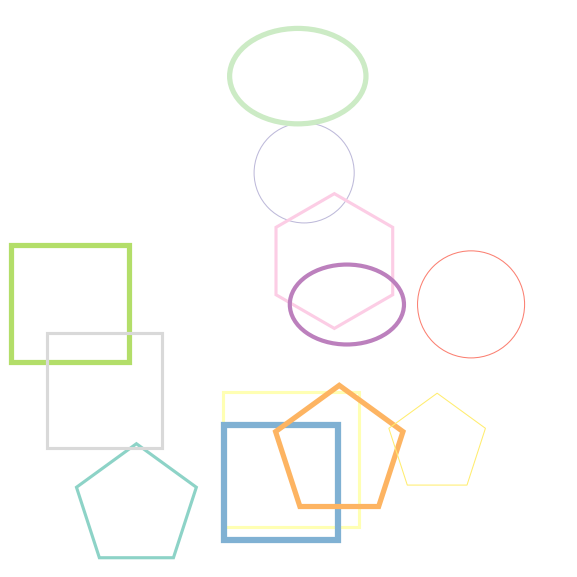[{"shape": "pentagon", "thickness": 1.5, "radius": 0.55, "center": [0.236, 0.122]}, {"shape": "square", "thickness": 1.5, "radius": 0.59, "center": [0.504, 0.203]}, {"shape": "circle", "thickness": 0.5, "radius": 0.43, "center": [0.527, 0.7]}, {"shape": "circle", "thickness": 0.5, "radius": 0.46, "center": [0.816, 0.472]}, {"shape": "square", "thickness": 3, "radius": 0.5, "center": [0.486, 0.164]}, {"shape": "pentagon", "thickness": 2.5, "radius": 0.58, "center": [0.587, 0.216]}, {"shape": "square", "thickness": 2.5, "radius": 0.51, "center": [0.121, 0.474]}, {"shape": "hexagon", "thickness": 1.5, "radius": 0.58, "center": [0.579, 0.547]}, {"shape": "square", "thickness": 1.5, "radius": 0.5, "center": [0.181, 0.323]}, {"shape": "oval", "thickness": 2, "radius": 0.49, "center": [0.601, 0.472]}, {"shape": "oval", "thickness": 2.5, "radius": 0.59, "center": [0.516, 0.867]}, {"shape": "pentagon", "thickness": 0.5, "radius": 0.44, "center": [0.757, 0.23]}]